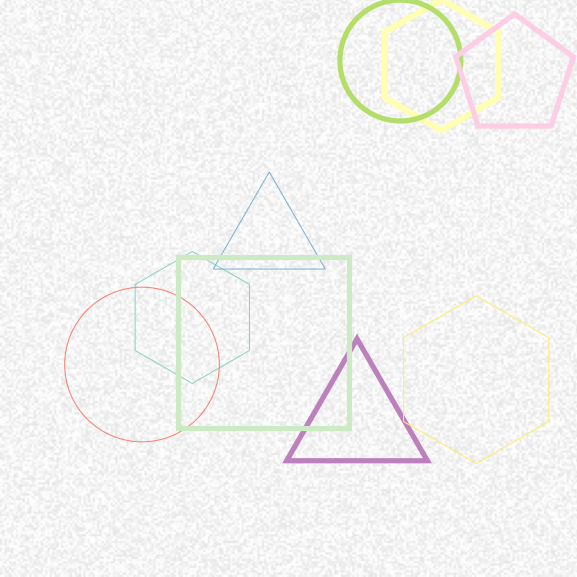[{"shape": "hexagon", "thickness": 0.5, "radius": 0.57, "center": [0.333, 0.449]}, {"shape": "hexagon", "thickness": 3, "radius": 0.57, "center": [0.764, 0.887]}, {"shape": "circle", "thickness": 0.5, "radius": 0.67, "center": [0.246, 0.368]}, {"shape": "triangle", "thickness": 0.5, "radius": 0.56, "center": [0.466, 0.589]}, {"shape": "circle", "thickness": 2.5, "radius": 0.52, "center": [0.693, 0.894]}, {"shape": "pentagon", "thickness": 2.5, "radius": 0.54, "center": [0.891, 0.868]}, {"shape": "triangle", "thickness": 2.5, "radius": 0.7, "center": [0.618, 0.272]}, {"shape": "square", "thickness": 2.5, "radius": 0.74, "center": [0.456, 0.406]}, {"shape": "hexagon", "thickness": 0.5, "radius": 0.73, "center": [0.825, 0.342]}]